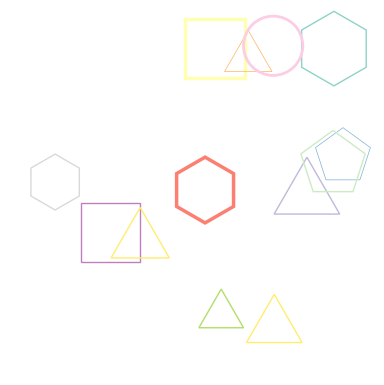[{"shape": "hexagon", "thickness": 1, "radius": 0.48, "center": [0.867, 0.874]}, {"shape": "square", "thickness": 2.5, "radius": 0.39, "center": [0.558, 0.874]}, {"shape": "triangle", "thickness": 1, "radius": 0.49, "center": [0.797, 0.493]}, {"shape": "hexagon", "thickness": 2.5, "radius": 0.43, "center": [0.533, 0.506]}, {"shape": "pentagon", "thickness": 0.5, "radius": 0.37, "center": [0.891, 0.593]}, {"shape": "triangle", "thickness": 0.5, "radius": 0.36, "center": [0.645, 0.85]}, {"shape": "triangle", "thickness": 1, "radius": 0.33, "center": [0.575, 0.182]}, {"shape": "circle", "thickness": 2, "radius": 0.38, "center": [0.71, 0.881]}, {"shape": "hexagon", "thickness": 1, "radius": 0.36, "center": [0.143, 0.527]}, {"shape": "square", "thickness": 1, "radius": 0.38, "center": [0.287, 0.397]}, {"shape": "pentagon", "thickness": 1, "radius": 0.44, "center": [0.865, 0.573]}, {"shape": "triangle", "thickness": 1, "radius": 0.42, "center": [0.712, 0.152]}, {"shape": "triangle", "thickness": 1, "radius": 0.44, "center": [0.364, 0.374]}]